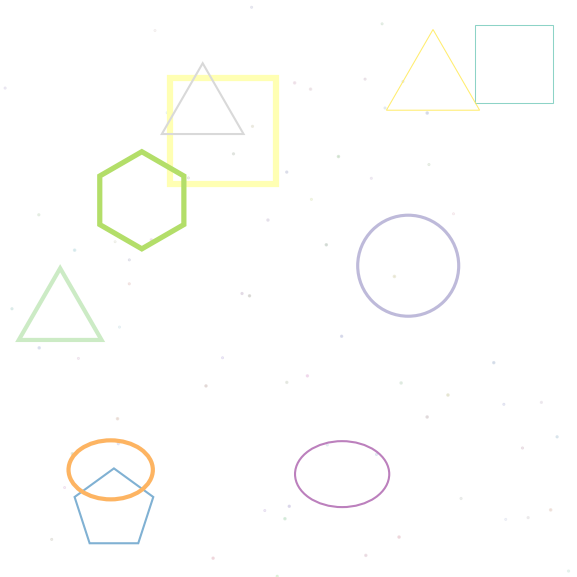[{"shape": "square", "thickness": 0.5, "radius": 0.34, "center": [0.89, 0.888]}, {"shape": "square", "thickness": 3, "radius": 0.46, "center": [0.386, 0.773]}, {"shape": "circle", "thickness": 1.5, "radius": 0.44, "center": [0.707, 0.539]}, {"shape": "pentagon", "thickness": 1, "radius": 0.36, "center": [0.197, 0.116]}, {"shape": "oval", "thickness": 2, "radius": 0.37, "center": [0.192, 0.186]}, {"shape": "hexagon", "thickness": 2.5, "radius": 0.42, "center": [0.246, 0.652]}, {"shape": "triangle", "thickness": 1, "radius": 0.41, "center": [0.351, 0.808]}, {"shape": "oval", "thickness": 1, "radius": 0.41, "center": [0.592, 0.178]}, {"shape": "triangle", "thickness": 2, "radius": 0.41, "center": [0.104, 0.452]}, {"shape": "triangle", "thickness": 0.5, "radius": 0.47, "center": [0.75, 0.855]}]